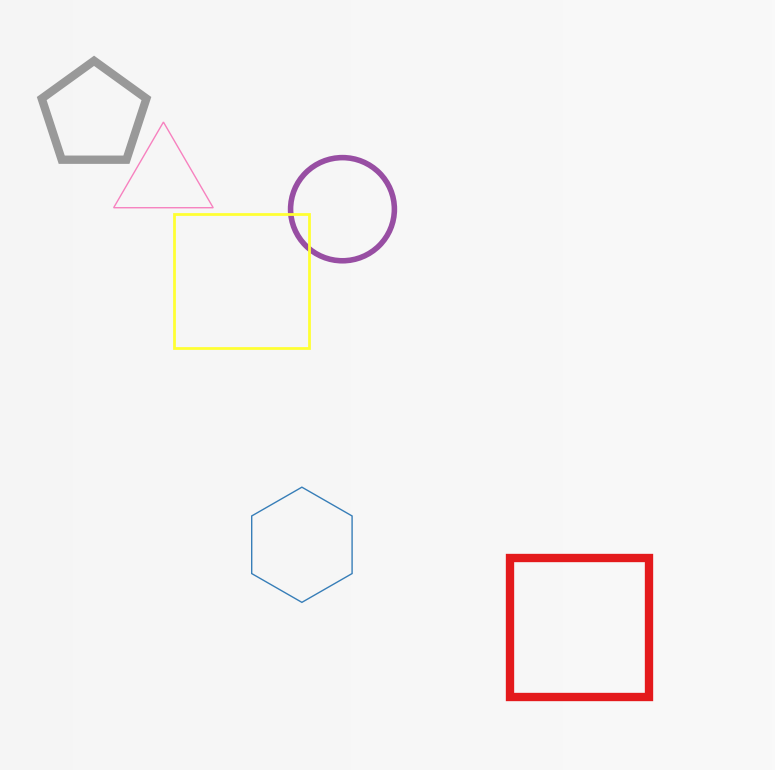[{"shape": "square", "thickness": 3, "radius": 0.45, "center": [0.748, 0.185]}, {"shape": "hexagon", "thickness": 0.5, "radius": 0.37, "center": [0.39, 0.293]}, {"shape": "circle", "thickness": 2, "radius": 0.33, "center": [0.442, 0.728]}, {"shape": "square", "thickness": 1, "radius": 0.44, "center": [0.311, 0.635]}, {"shape": "triangle", "thickness": 0.5, "radius": 0.37, "center": [0.211, 0.767]}, {"shape": "pentagon", "thickness": 3, "radius": 0.36, "center": [0.121, 0.85]}]